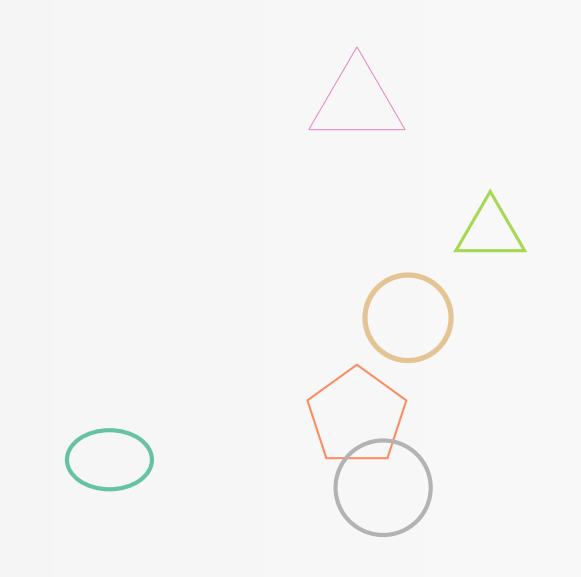[{"shape": "oval", "thickness": 2, "radius": 0.37, "center": [0.188, 0.203]}, {"shape": "pentagon", "thickness": 1, "radius": 0.45, "center": [0.614, 0.278]}, {"shape": "triangle", "thickness": 0.5, "radius": 0.48, "center": [0.614, 0.822]}, {"shape": "triangle", "thickness": 1.5, "radius": 0.34, "center": [0.843, 0.599]}, {"shape": "circle", "thickness": 2.5, "radius": 0.37, "center": [0.702, 0.449]}, {"shape": "circle", "thickness": 2, "radius": 0.41, "center": [0.659, 0.155]}]